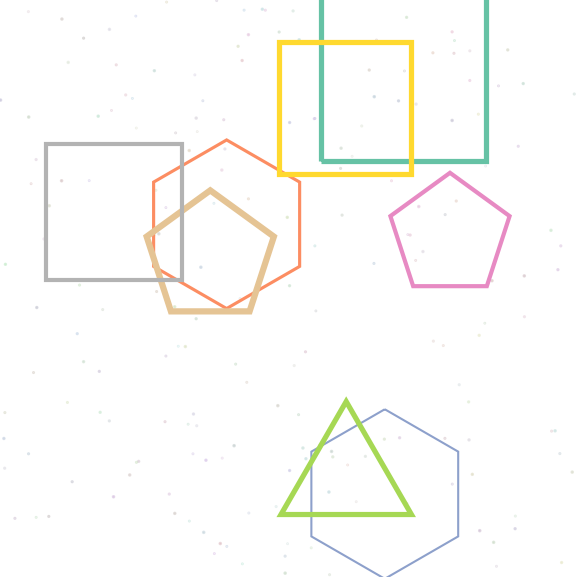[{"shape": "square", "thickness": 2.5, "radius": 0.71, "center": [0.698, 0.863]}, {"shape": "hexagon", "thickness": 1.5, "radius": 0.73, "center": [0.392, 0.611]}, {"shape": "hexagon", "thickness": 1, "radius": 0.73, "center": [0.666, 0.144]}, {"shape": "pentagon", "thickness": 2, "radius": 0.54, "center": [0.779, 0.591]}, {"shape": "triangle", "thickness": 2.5, "radius": 0.65, "center": [0.599, 0.173]}, {"shape": "square", "thickness": 2.5, "radius": 0.57, "center": [0.597, 0.812]}, {"shape": "pentagon", "thickness": 3, "radius": 0.58, "center": [0.364, 0.554]}, {"shape": "square", "thickness": 2, "radius": 0.59, "center": [0.197, 0.633]}]